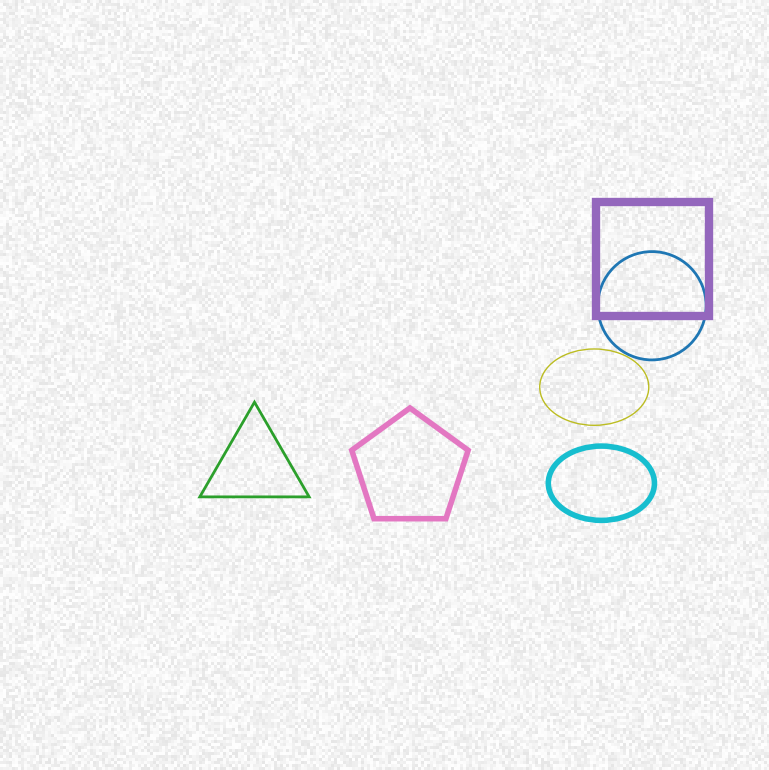[{"shape": "circle", "thickness": 1, "radius": 0.35, "center": [0.847, 0.603]}, {"shape": "triangle", "thickness": 1, "radius": 0.41, "center": [0.33, 0.396]}, {"shape": "square", "thickness": 3, "radius": 0.37, "center": [0.848, 0.664]}, {"shape": "pentagon", "thickness": 2, "radius": 0.4, "center": [0.532, 0.391]}, {"shape": "oval", "thickness": 0.5, "radius": 0.35, "center": [0.772, 0.497]}, {"shape": "oval", "thickness": 2, "radius": 0.34, "center": [0.781, 0.372]}]